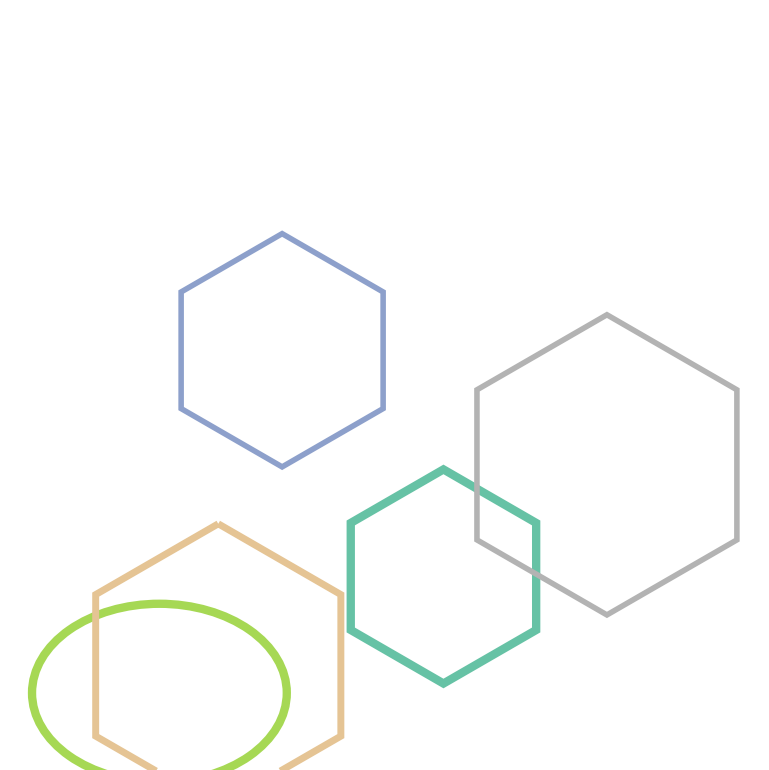[{"shape": "hexagon", "thickness": 3, "radius": 0.7, "center": [0.576, 0.251]}, {"shape": "hexagon", "thickness": 2, "radius": 0.76, "center": [0.366, 0.545]}, {"shape": "oval", "thickness": 3, "radius": 0.83, "center": [0.207, 0.1]}, {"shape": "hexagon", "thickness": 2.5, "radius": 0.92, "center": [0.283, 0.136]}, {"shape": "hexagon", "thickness": 2, "radius": 0.97, "center": [0.788, 0.396]}]